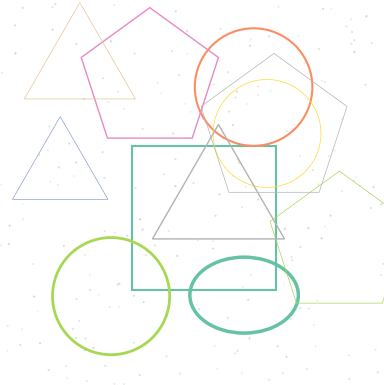[{"shape": "oval", "thickness": 2.5, "radius": 0.7, "center": [0.634, 0.233]}, {"shape": "square", "thickness": 1.5, "radius": 0.94, "center": [0.53, 0.434]}, {"shape": "circle", "thickness": 1.5, "radius": 0.76, "center": [0.659, 0.774]}, {"shape": "triangle", "thickness": 0.5, "radius": 0.72, "center": [0.156, 0.554]}, {"shape": "pentagon", "thickness": 1, "radius": 0.94, "center": [0.389, 0.793]}, {"shape": "circle", "thickness": 2, "radius": 0.76, "center": [0.289, 0.231]}, {"shape": "pentagon", "thickness": 0.5, "radius": 0.95, "center": [0.882, 0.366]}, {"shape": "circle", "thickness": 0.5, "radius": 0.7, "center": [0.694, 0.653]}, {"shape": "triangle", "thickness": 0.5, "radius": 0.83, "center": [0.207, 0.826]}, {"shape": "pentagon", "thickness": 0.5, "radius": 1.0, "center": [0.712, 0.662]}, {"shape": "triangle", "thickness": 1, "radius": 0.99, "center": [0.567, 0.479]}]